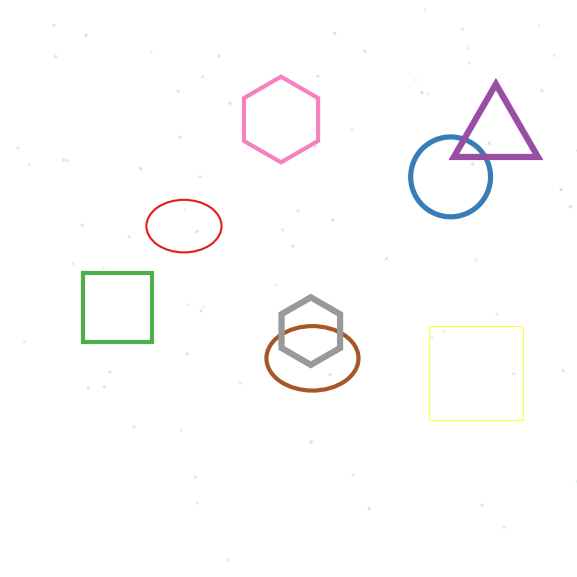[{"shape": "oval", "thickness": 1, "radius": 0.33, "center": [0.319, 0.608]}, {"shape": "circle", "thickness": 2.5, "radius": 0.35, "center": [0.78, 0.693]}, {"shape": "square", "thickness": 2, "radius": 0.3, "center": [0.204, 0.467]}, {"shape": "triangle", "thickness": 3, "radius": 0.42, "center": [0.859, 0.769]}, {"shape": "square", "thickness": 0.5, "radius": 0.41, "center": [0.824, 0.353]}, {"shape": "oval", "thickness": 2, "radius": 0.4, "center": [0.541, 0.379]}, {"shape": "hexagon", "thickness": 2, "radius": 0.37, "center": [0.487, 0.792]}, {"shape": "hexagon", "thickness": 3, "radius": 0.29, "center": [0.538, 0.426]}]